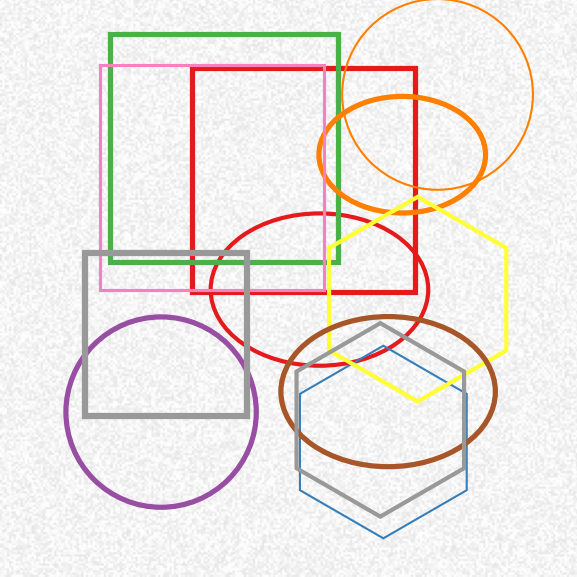[{"shape": "oval", "thickness": 2, "radius": 0.94, "center": [0.553, 0.498]}, {"shape": "square", "thickness": 2.5, "radius": 0.97, "center": [0.526, 0.688]}, {"shape": "hexagon", "thickness": 1, "radius": 0.83, "center": [0.664, 0.234]}, {"shape": "square", "thickness": 2.5, "radius": 0.99, "center": [0.387, 0.742]}, {"shape": "circle", "thickness": 2.5, "radius": 0.82, "center": [0.279, 0.286]}, {"shape": "oval", "thickness": 2.5, "radius": 0.72, "center": [0.697, 0.731]}, {"shape": "circle", "thickness": 1, "radius": 0.83, "center": [0.758, 0.836]}, {"shape": "hexagon", "thickness": 2, "radius": 0.89, "center": [0.723, 0.481]}, {"shape": "oval", "thickness": 2.5, "radius": 0.93, "center": [0.672, 0.321]}, {"shape": "square", "thickness": 1.5, "radius": 0.97, "center": [0.367, 0.692]}, {"shape": "square", "thickness": 3, "radius": 0.71, "center": [0.287, 0.42]}, {"shape": "hexagon", "thickness": 2, "radius": 0.84, "center": [0.659, 0.272]}]